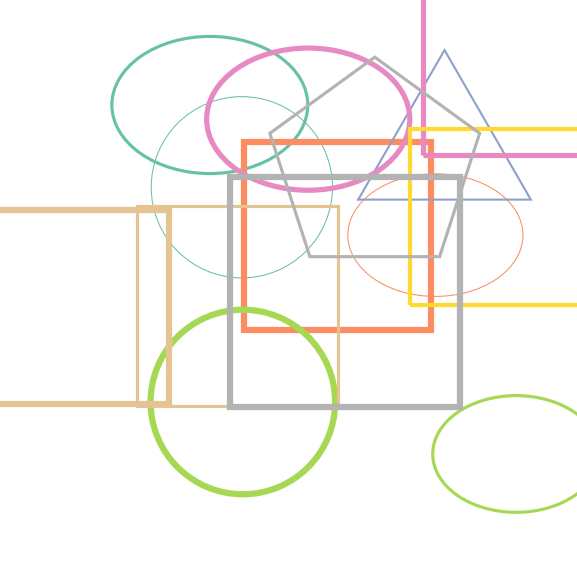[{"shape": "oval", "thickness": 1.5, "radius": 0.85, "center": [0.363, 0.817]}, {"shape": "circle", "thickness": 0.5, "radius": 0.78, "center": [0.419, 0.675]}, {"shape": "oval", "thickness": 0.5, "radius": 0.76, "center": [0.754, 0.592]}, {"shape": "square", "thickness": 3, "radius": 0.81, "center": [0.584, 0.591]}, {"shape": "triangle", "thickness": 1, "radius": 0.86, "center": [0.77, 0.74]}, {"shape": "square", "thickness": 2.5, "radius": 0.69, "center": [0.871, 0.869]}, {"shape": "oval", "thickness": 2.5, "radius": 0.88, "center": [0.534, 0.793]}, {"shape": "oval", "thickness": 1.5, "radius": 0.72, "center": [0.894, 0.213]}, {"shape": "circle", "thickness": 3, "radius": 0.8, "center": [0.421, 0.303]}, {"shape": "square", "thickness": 2, "radius": 0.76, "center": [0.862, 0.623]}, {"shape": "square", "thickness": 3, "radius": 0.84, "center": [0.124, 0.467]}, {"shape": "square", "thickness": 1.5, "radius": 0.87, "center": [0.411, 0.469]}, {"shape": "square", "thickness": 3, "radius": 1.0, "center": [0.597, 0.493]}, {"shape": "pentagon", "thickness": 1.5, "radius": 0.95, "center": [0.649, 0.709]}]